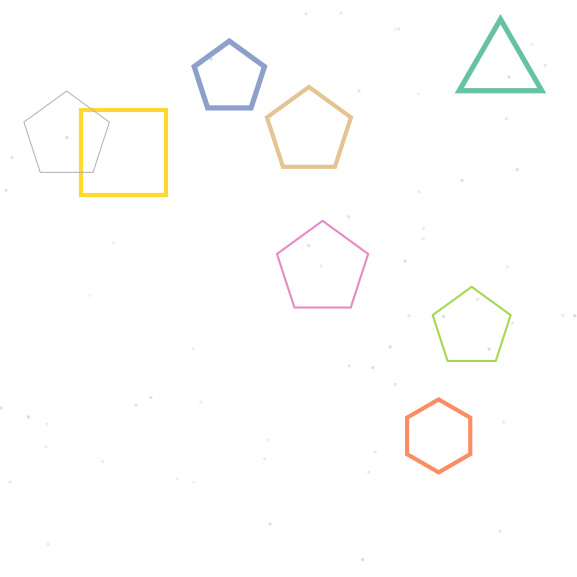[{"shape": "triangle", "thickness": 2.5, "radius": 0.41, "center": [0.867, 0.883]}, {"shape": "hexagon", "thickness": 2, "radius": 0.32, "center": [0.76, 0.244]}, {"shape": "pentagon", "thickness": 2.5, "radius": 0.32, "center": [0.397, 0.864]}, {"shape": "pentagon", "thickness": 1, "radius": 0.41, "center": [0.559, 0.534]}, {"shape": "pentagon", "thickness": 1, "radius": 0.35, "center": [0.817, 0.432]}, {"shape": "square", "thickness": 2, "radius": 0.37, "center": [0.214, 0.736]}, {"shape": "pentagon", "thickness": 2, "radius": 0.38, "center": [0.535, 0.772]}, {"shape": "pentagon", "thickness": 0.5, "radius": 0.39, "center": [0.115, 0.764]}]